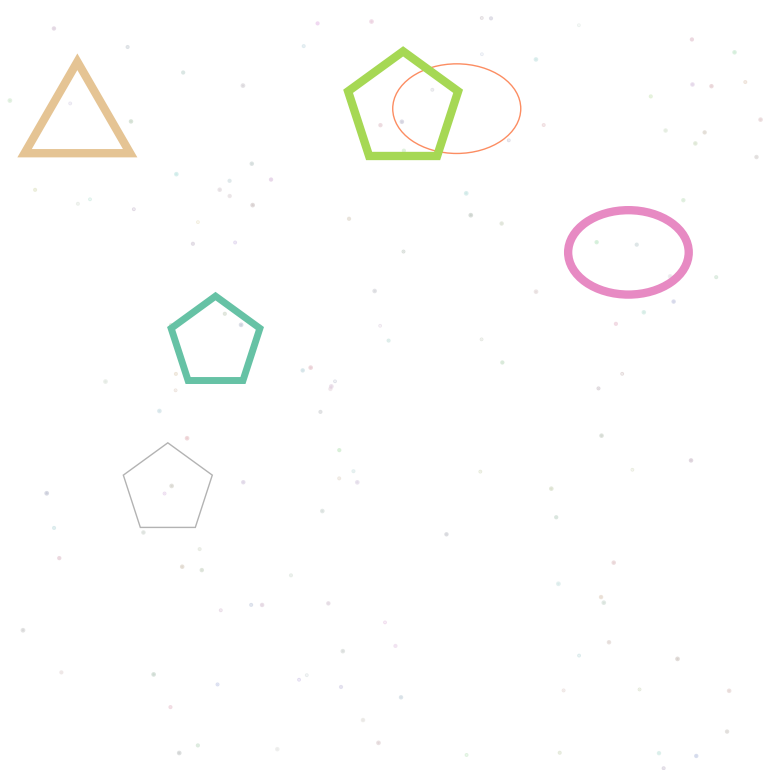[{"shape": "pentagon", "thickness": 2.5, "radius": 0.3, "center": [0.28, 0.555]}, {"shape": "oval", "thickness": 0.5, "radius": 0.42, "center": [0.593, 0.859]}, {"shape": "oval", "thickness": 3, "radius": 0.39, "center": [0.816, 0.672]}, {"shape": "pentagon", "thickness": 3, "radius": 0.38, "center": [0.524, 0.858]}, {"shape": "triangle", "thickness": 3, "radius": 0.4, "center": [0.1, 0.841]}, {"shape": "pentagon", "thickness": 0.5, "radius": 0.3, "center": [0.218, 0.364]}]